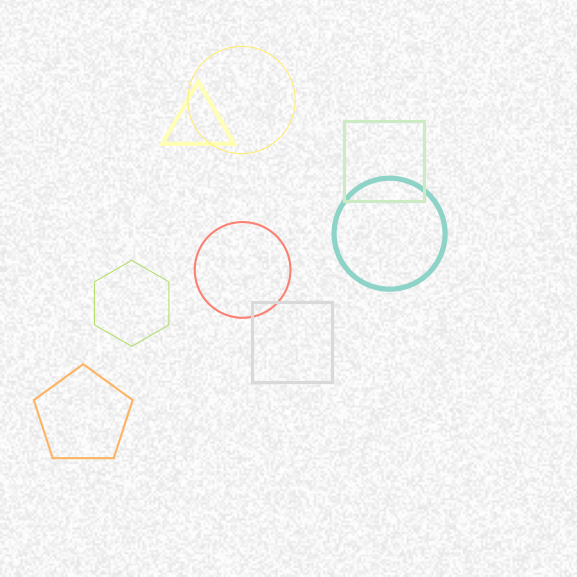[{"shape": "circle", "thickness": 2.5, "radius": 0.48, "center": [0.675, 0.594]}, {"shape": "triangle", "thickness": 2, "radius": 0.36, "center": [0.343, 0.786]}, {"shape": "circle", "thickness": 1, "radius": 0.41, "center": [0.42, 0.532]}, {"shape": "pentagon", "thickness": 1, "radius": 0.45, "center": [0.144, 0.279]}, {"shape": "hexagon", "thickness": 0.5, "radius": 0.37, "center": [0.228, 0.474]}, {"shape": "square", "thickness": 1.5, "radius": 0.34, "center": [0.506, 0.407]}, {"shape": "square", "thickness": 1.5, "radius": 0.34, "center": [0.665, 0.721]}, {"shape": "circle", "thickness": 0.5, "radius": 0.46, "center": [0.418, 0.826]}]